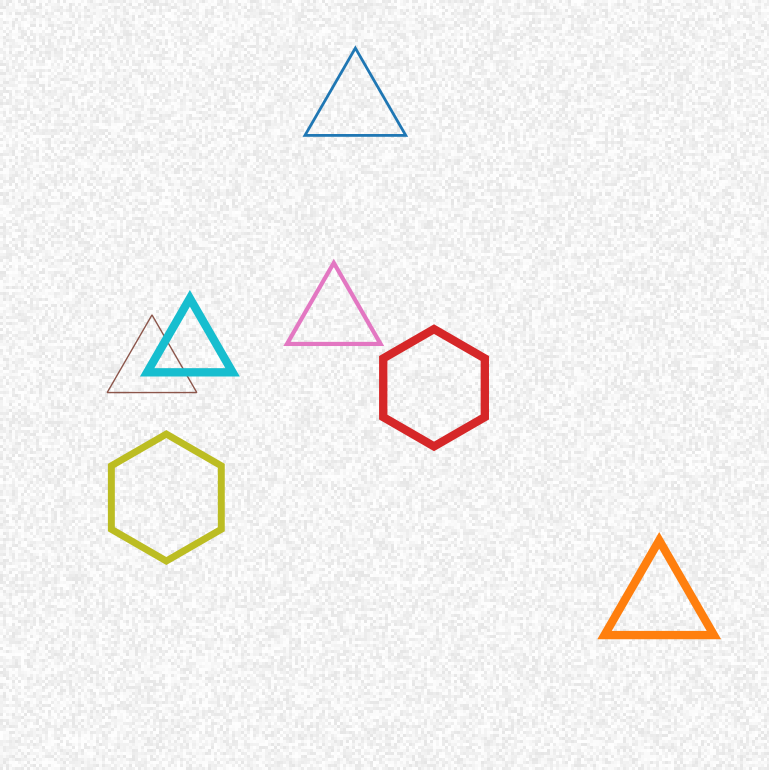[{"shape": "triangle", "thickness": 1, "radius": 0.38, "center": [0.462, 0.862]}, {"shape": "triangle", "thickness": 3, "radius": 0.41, "center": [0.856, 0.216]}, {"shape": "hexagon", "thickness": 3, "radius": 0.38, "center": [0.564, 0.496]}, {"shape": "triangle", "thickness": 0.5, "radius": 0.34, "center": [0.197, 0.524]}, {"shape": "triangle", "thickness": 1.5, "radius": 0.35, "center": [0.433, 0.588]}, {"shape": "hexagon", "thickness": 2.5, "radius": 0.41, "center": [0.216, 0.354]}, {"shape": "triangle", "thickness": 3, "radius": 0.32, "center": [0.247, 0.548]}]